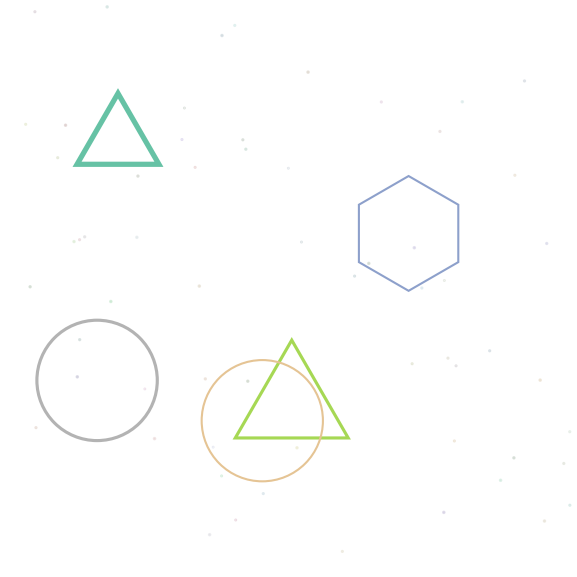[{"shape": "triangle", "thickness": 2.5, "radius": 0.41, "center": [0.204, 0.756]}, {"shape": "hexagon", "thickness": 1, "radius": 0.5, "center": [0.708, 0.595]}, {"shape": "triangle", "thickness": 1.5, "radius": 0.56, "center": [0.505, 0.297]}, {"shape": "circle", "thickness": 1, "radius": 0.52, "center": [0.454, 0.271]}, {"shape": "circle", "thickness": 1.5, "radius": 0.52, "center": [0.168, 0.34]}]